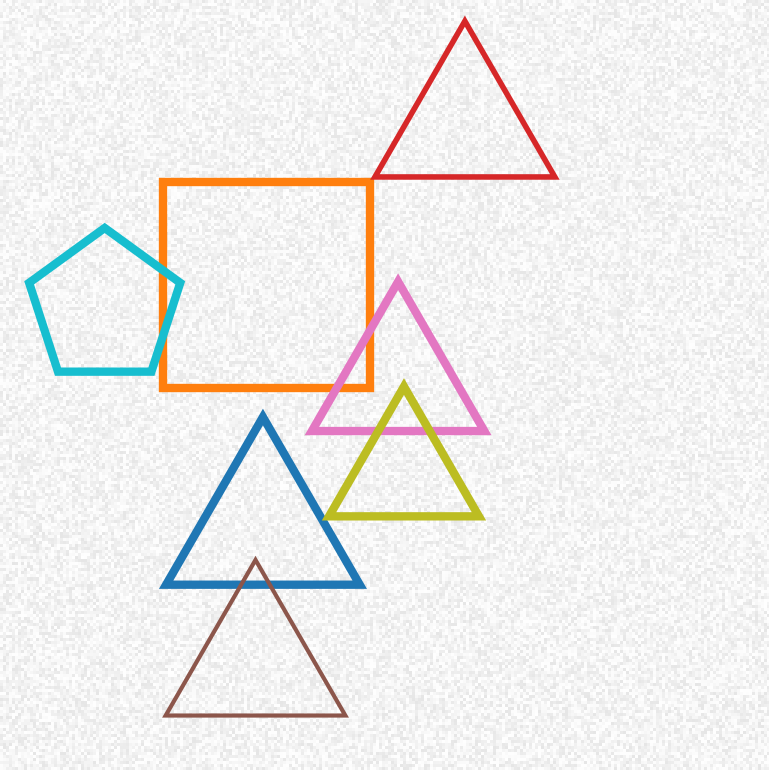[{"shape": "triangle", "thickness": 3, "radius": 0.73, "center": [0.341, 0.313]}, {"shape": "square", "thickness": 3, "radius": 0.67, "center": [0.346, 0.63]}, {"shape": "triangle", "thickness": 2, "radius": 0.67, "center": [0.604, 0.838]}, {"shape": "triangle", "thickness": 1.5, "radius": 0.67, "center": [0.332, 0.138]}, {"shape": "triangle", "thickness": 3, "radius": 0.65, "center": [0.517, 0.505]}, {"shape": "triangle", "thickness": 3, "radius": 0.56, "center": [0.525, 0.386]}, {"shape": "pentagon", "thickness": 3, "radius": 0.52, "center": [0.136, 0.601]}]